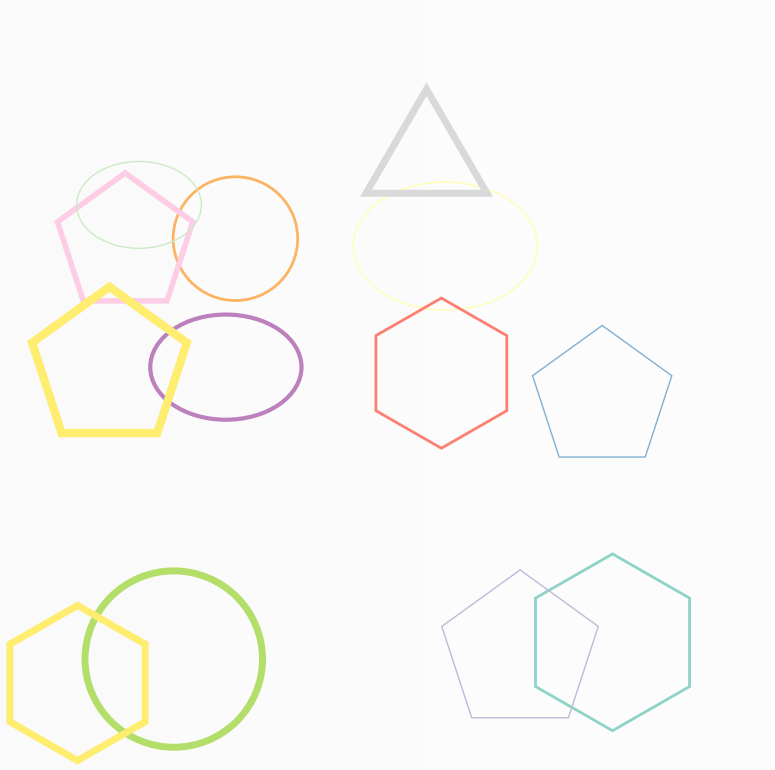[{"shape": "hexagon", "thickness": 1, "radius": 0.57, "center": [0.79, 0.166]}, {"shape": "oval", "thickness": 0.5, "radius": 0.59, "center": [0.575, 0.68]}, {"shape": "pentagon", "thickness": 0.5, "radius": 0.53, "center": [0.671, 0.154]}, {"shape": "hexagon", "thickness": 1, "radius": 0.49, "center": [0.57, 0.515]}, {"shape": "pentagon", "thickness": 0.5, "radius": 0.47, "center": [0.777, 0.483]}, {"shape": "circle", "thickness": 1, "radius": 0.4, "center": [0.304, 0.69]}, {"shape": "circle", "thickness": 2.5, "radius": 0.57, "center": [0.224, 0.144]}, {"shape": "pentagon", "thickness": 2, "radius": 0.46, "center": [0.161, 0.684]}, {"shape": "triangle", "thickness": 2.5, "radius": 0.45, "center": [0.55, 0.794]}, {"shape": "oval", "thickness": 1.5, "radius": 0.49, "center": [0.291, 0.523]}, {"shape": "oval", "thickness": 0.5, "radius": 0.4, "center": [0.179, 0.734]}, {"shape": "pentagon", "thickness": 3, "radius": 0.52, "center": [0.141, 0.523]}, {"shape": "hexagon", "thickness": 2.5, "radius": 0.5, "center": [0.1, 0.113]}]